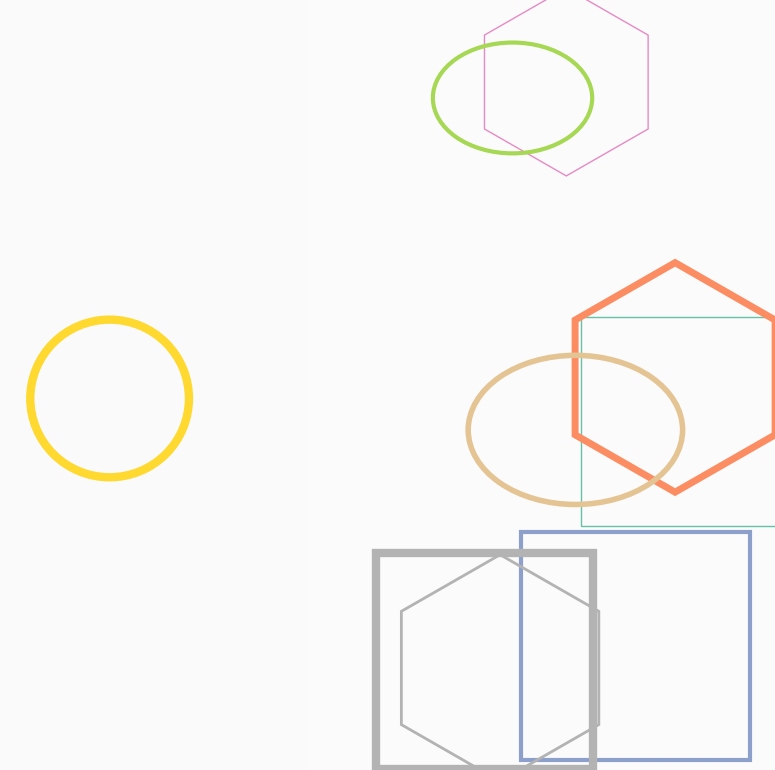[{"shape": "square", "thickness": 0.5, "radius": 0.68, "center": [0.885, 0.452]}, {"shape": "hexagon", "thickness": 2.5, "radius": 0.75, "center": [0.871, 0.51]}, {"shape": "square", "thickness": 1.5, "radius": 0.74, "center": [0.82, 0.161]}, {"shape": "hexagon", "thickness": 0.5, "radius": 0.61, "center": [0.731, 0.893]}, {"shape": "oval", "thickness": 1.5, "radius": 0.51, "center": [0.661, 0.873]}, {"shape": "circle", "thickness": 3, "radius": 0.51, "center": [0.141, 0.483]}, {"shape": "oval", "thickness": 2, "radius": 0.69, "center": [0.742, 0.442]}, {"shape": "square", "thickness": 3, "radius": 0.7, "center": [0.626, 0.141]}, {"shape": "hexagon", "thickness": 1, "radius": 0.74, "center": [0.645, 0.133]}]